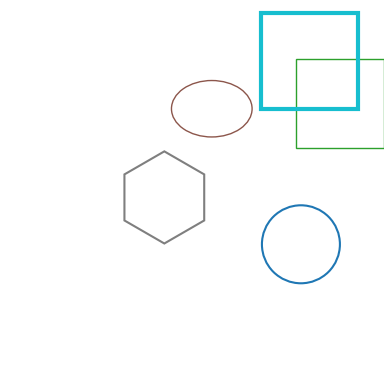[{"shape": "circle", "thickness": 1.5, "radius": 0.51, "center": [0.782, 0.365]}, {"shape": "square", "thickness": 1, "radius": 0.57, "center": [0.883, 0.731]}, {"shape": "oval", "thickness": 1, "radius": 0.52, "center": [0.55, 0.718]}, {"shape": "hexagon", "thickness": 1.5, "radius": 0.6, "center": [0.427, 0.487]}, {"shape": "square", "thickness": 3, "radius": 0.63, "center": [0.805, 0.841]}]